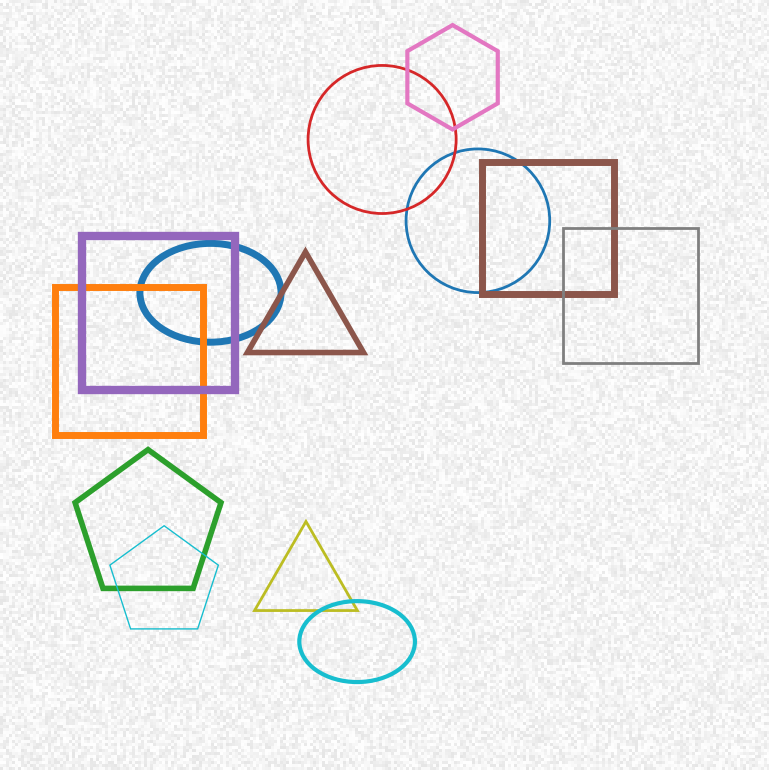[{"shape": "circle", "thickness": 1, "radius": 0.47, "center": [0.621, 0.713]}, {"shape": "oval", "thickness": 2.5, "radius": 0.46, "center": [0.273, 0.62]}, {"shape": "square", "thickness": 2.5, "radius": 0.48, "center": [0.167, 0.532]}, {"shape": "pentagon", "thickness": 2, "radius": 0.5, "center": [0.192, 0.316]}, {"shape": "circle", "thickness": 1, "radius": 0.48, "center": [0.496, 0.819]}, {"shape": "square", "thickness": 3, "radius": 0.5, "center": [0.206, 0.593]}, {"shape": "square", "thickness": 2.5, "radius": 0.43, "center": [0.712, 0.704]}, {"shape": "triangle", "thickness": 2, "radius": 0.44, "center": [0.397, 0.586]}, {"shape": "hexagon", "thickness": 1.5, "radius": 0.34, "center": [0.588, 0.9]}, {"shape": "square", "thickness": 1, "radius": 0.44, "center": [0.819, 0.617]}, {"shape": "triangle", "thickness": 1, "radius": 0.39, "center": [0.397, 0.246]}, {"shape": "pentagon", "thickness": 0.5, "radius": 0.37, "center": [0.213, 0.243]}, {"shape": "oval", "thickness": 1.5, "radius": 0.38, "center": [0.464, 0.167]}]